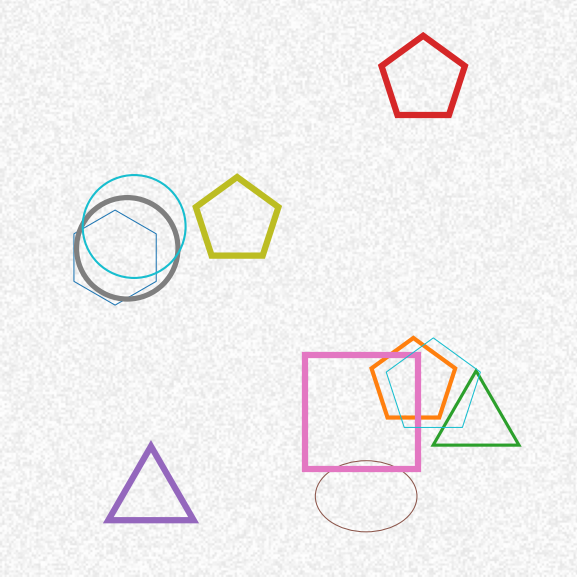[{"shape": "hexagon", "thickness": 0.5, "radius": 0.41, "center": [0.199, 0.553]}, {"shape": "pentagon", "thickness": 2, "radius": 0.38, "center": [0.716, 0.338]}, {"shape": "triangle", "thickness": 1.5, "radius": 0.43, "center": [0.824, 0.271]}, {"shape": "pentagon", "thickness": 3, "radius": 0.38, "center": [0.733, 0.861]}, {"shape": "triangle", "thickness": 3, "radius": 0.43, "center": [0.261, 0.141]}, {"shape": "oval", "thickness": 0.5, "radius": 0.44, "center": [0.634, 0.14]}, {"shape": "square", "thickness": 3, "radius": 0.49, "center": [0.626, 0.286]}, {"shape": "circle", "thickness": 2.5, "radius": 0.44, "center": [0.22, 0.569]}, {"shape": "pentagon", "thickness": 3, "radius": 0.38, "center": [0.411, 0.617]}, {"shape": "circle", "thickness": 1, "radius": 0.45, "center": [0.232, 0.607]}, {"shape": "pentagon", "thickness": 0.5, "radius": 0.43, "center": [0.75, 0.328]}]